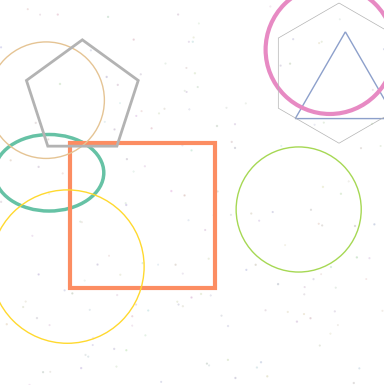[{"shape": "oval", "thickness": 2.5, "radius": 0.71, "center": [0.128, 0.551]}, {"shape": "square", "thickness": 3, "radius": 0.94, "center": [0.37, 0.44]}, {"shape": "triangle", "thickness": 1, "radius": 0.75, "center": [0.897, 0.767]}, {"shape": "circle", "thickness": 3, "radius": 0.84, "center": [0.857, 0.871]}, {"shape": "circle", "thickness": 1, "radius": 0.81, "center": [0.776, 0.456]}, {"shape": "circle", "thickness": 1, "radius": 1.0, "center": [0.175, 0.308]}, {"shape": "circle", "thickness": 1, "radius": 0.76, "center": [0.12, 0.74]}, {"shape": "pentagon", "thickness": 2, "radius": 0.76, "center": [0.214, 0.744]}, {"shape": "hexagon", "thickness": 0.5, "radius": 0.91, "center": [0.881, 0.81]}]